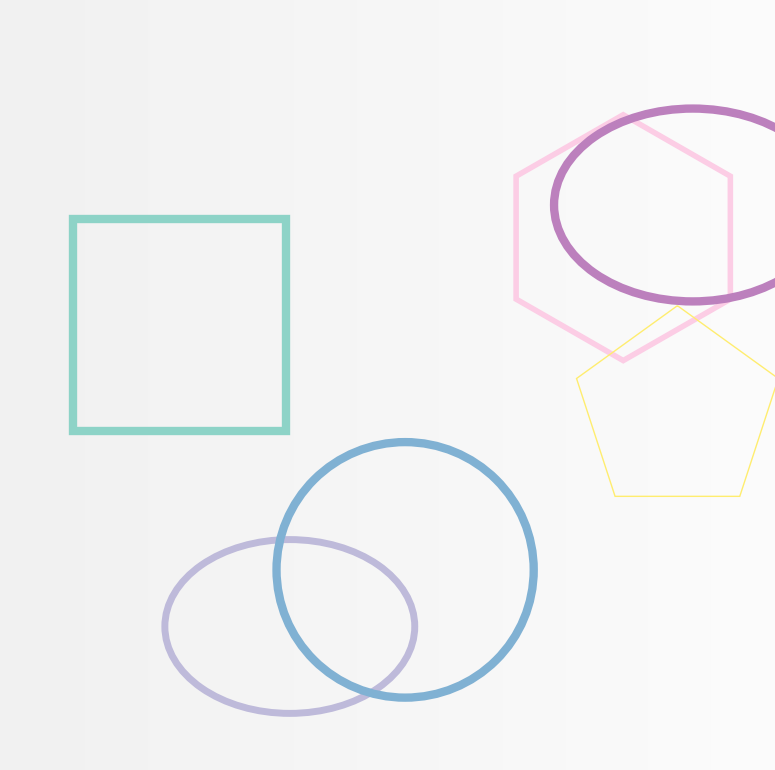[{"shape": "square", "thickness": 3, "radius": 0.69, "center": [0.231, 0.578]}, {"shape": "oval", "thickness": 2.5, "radius": 0.81, "center": [0.374, 0.186]}, {"shape": "circle", "thickness": 3, "radius": 0.83, "center": [0.523, 0.26]}, {"shape": "hexagon", "thickness": 2, "radius": 0.8, "center": [0.804, 0.691]}, {"shape": "oval", "thickness": 3, "radius": 0.89, "center": [0.894, 0.734]}, {"shape": "pentagon", "thickness": 0.5, "radius": 0.68, "center": [0.874, 0.466]}]